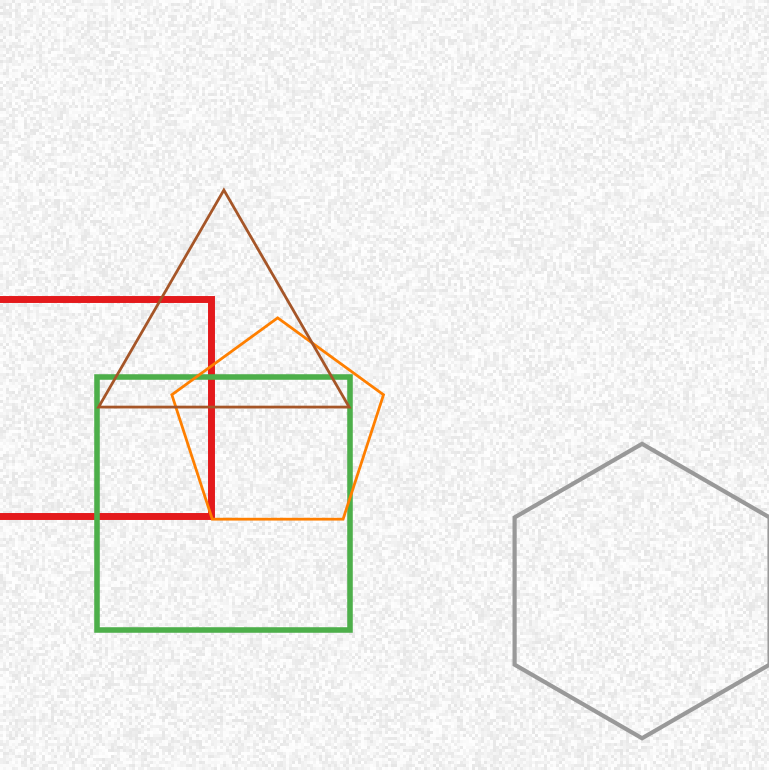[{"shape": "square", "thickness": 2.5, "radius": 0.7, "center": [0.133, 0.471]}, {"shape": "square", "thickness": 2, "radius": 0.82, "center": [0.291, 0.346]}, {"shape": "pentagon", "thickness": 1, "radius": 0.72, "center": [0.361, 0.443]}, {"shape": "triangle", "thickness": 1, "radius": 0.94, "center": [0.291, 0.565]}, {"shape": "hexagon", "thickness": 1.5, "radius": 0.96, "center": [0.834, 0.232]}]